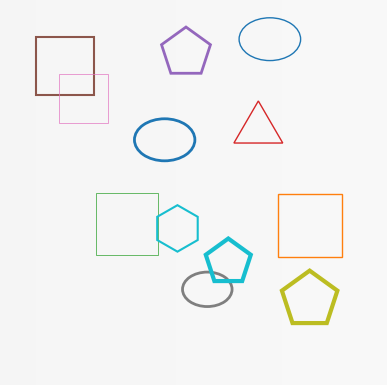[{"shape": "oval", "thickness": 2, "radius": 0.39, "center": [0.425, 0.637]}, {"shape": "oval", "thickness": 1, "radius": 0.4, "center": [0.696, 0.898]}, {"shape": "square", "thickness": 1, "radius": 0.41, "center": [0.8, 0.414]}, {"shape": "square", "thickness": 0.5, "radius": 0.4, "center": [0.328, 0.418]}, {"shape": "triangle", "thickness": 1, "radius": 0.36, "center": [0.667, 0.665]}, {"shape": "pentagon", "thickness": 2, "radius": 0.33, "center": [0.48, 0.863]}, {"shape": "square", "thickness": 1.5, "radius": 0.38, "center": [0.168, 0.829]}, {"shape": "square", "thickness": 0.5, "radius": 0.32, "center": [0.216, 0.744]}, {"shape": "oval", "thickness": 2, "radius": 0.32, "center": [0.535, 0.249]}, {"shape": "pentagon", "thickness": 3, "radius": 0.38, "center": [0.799, 0.222]}, {"shape": "hexagon", "thickness": 1.5, "radius": 0.3, "center": [0.458, 0.407]}, {"shape": "pentagon", "thickness": 3, "radius": 0.31, "center": [0.589, 0.319]}]